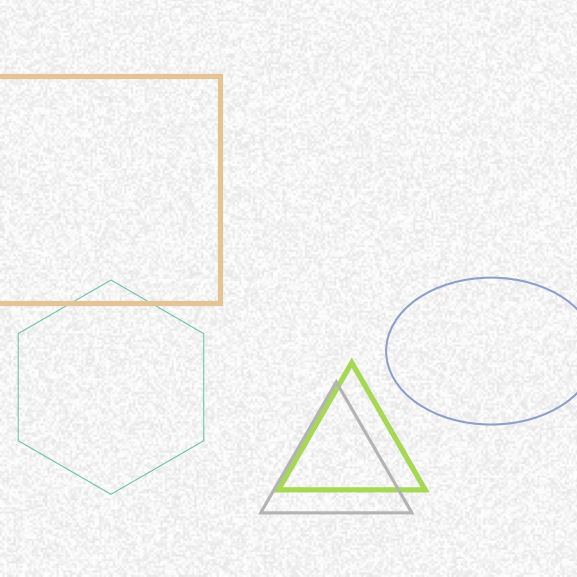[{"shape": "hexagon", "thickness": 0.5, "radius": 0.93, "center": [0.192, 0.329]}, {"shape": "oval", "thickness": 1, "radius": 0.91, "center": [0.85, 0.391]}, {"shape": "triangle", "thickness": 2.5, "radius": 0.73, "center": [0.609, 0.224]}, {"shape": "square", "thickness": 2.5, "radius": 0.98, "center": [0.184, 0.672]}, {"shape": "triangle", "thickness": 1.5, "radius": 0.76, "center": [0.582, 0.187]}]